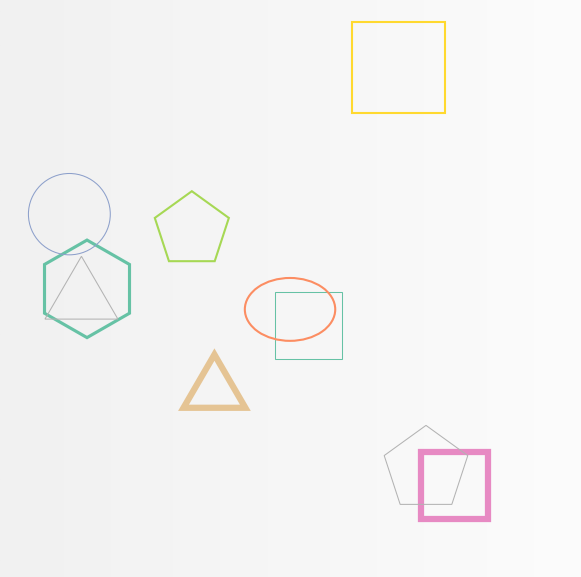[{"shape": "hexagon", "thickness": 1.5, "radius": 0.42, "center": [0.15, 0.499]}, {"shape": "square", "thickness": 0.5, "radius": 0.29, "center": [0.53, 0.436]}, {"shape": "oval", "thickness": 1, "radius": 0.39, "center": [0.499, 0.463]}, {"shape": "circle", "thickness": 0.5, "radius": 0.35, "center": [0.119, 0.628]}, {"shape": "square", "thickness": 3, "radius": 0.29, "center": [0.782, 0.159]}, {"shape": "pentagon", "thickness": 1, "radius": 0.33, "center": [0.33, 0.601]}, {"shape": "square", "thickness": 1, "radius": 0.4, "center": [0.686, 0.882]}, {"shape": "triangle", "thickness": 3, "radius": 0.31, "center": [0.369, 0.324]}, {"shape": "triangle", "thickness": 0.5, "radius": 0.36, "center": [0.14, 0.483]}, {"shape": "pentagon", "thickness": 0.5, "radius": 0.38, "center": [0.733, 0.187]}]